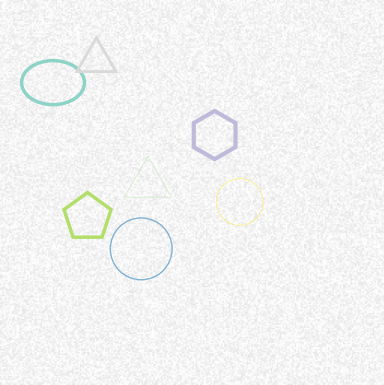[{"shape": "oval", "thickness": 2.5, "radius": 0.41, "center": [0.138, 0.785]}, {"shape": "hexagon", "thickness": 3, "radius": 0.31, "center": [0.557, 0.649]}, {"shape": "circle", "thickness": 1, "radius": 0.4, "center": [0.367, 0.354]}, {"shape": "pentagon", "thickness": 2.5, "radius": 0.32, "center": [0.227, 0.436]}, {"shape": "triangle", "thickness": 2, "radius": 0.29, "center": [0.25, 0.843]}, {"shape": "triangle", "thickness": 0.5, "radius": 0.35, "center": [0.384, 0.523]}, {"shape": "circle", "thickness": 0.5, "radius": 0.3, "center": [0.623, 0.475]}]